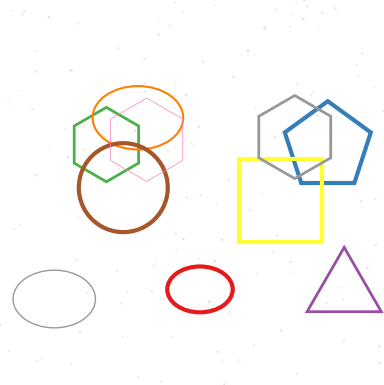[{"shape": "oval", "thickness": 3, "radius": 0.43, "center": [0.519, 0.248]}, {"shape": "pentagon", "thickness": 3, "radius": 0.59, "center": [0.851, 0.62]}, {"shape": "hexagon", "thickness": 2, "radius": 0.48, "center": [0.276, 0.625]}, {"shape": "triangle", "thickness": 2, "radius": 0.56, "center": [0.894, 0.246]}, {"shape": "oval", "thickness": 1.5, "radius": 0.59, "center": [0.358, 0.694]}, {"shape": "square", "thickness": 3, "radius": 0.54, "center": [0.728, 0.479]}, {"shape": "circle", "thickness": 3, "radius": 0.58, "center": [0.32, 0.513]}, {"shape": "hexagon", "thickness": 0.5, "radius": 0.54, "center": [0.381, 0.637]}, {"shape": "oval", "thickness": 1, "radius": 0.53, "center": [0.141, 0.223]}, {"shape": "hexagon", "thickness": 2, "radius": 0.54, "center": [0.766, 0.644]}]